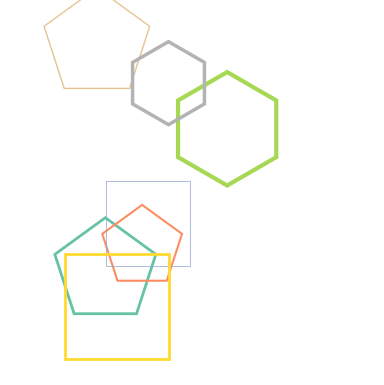[{"shape": "pentagon", "thickness": 2, "radius": 0.69, "center": [0.274, 0.297]}, {"shape": "pentagon", "thickness": 1.5, "radius": 0.54, "center": [0.369, 0.359]}, {"shape": "square", "thickness": 0.5, "radius": 0.55, "center": [0.384, 0.42]}, {"shape": "hexagon", "thickness": 3, "radius": 0.74, "center": [0.59, 0.665]}, {"shape": "square", "thickness": 2, "radius": 0.68, "center": [0.304, 0.204]}, {"shape": "pentagon", "thickness": 1, "radius": 0.72, "center": [0.252, 0.887]}, {"shape": "hexagon", "thickness": 2.5, "radius": 0.54, "center": [0.438, 0.784]}]